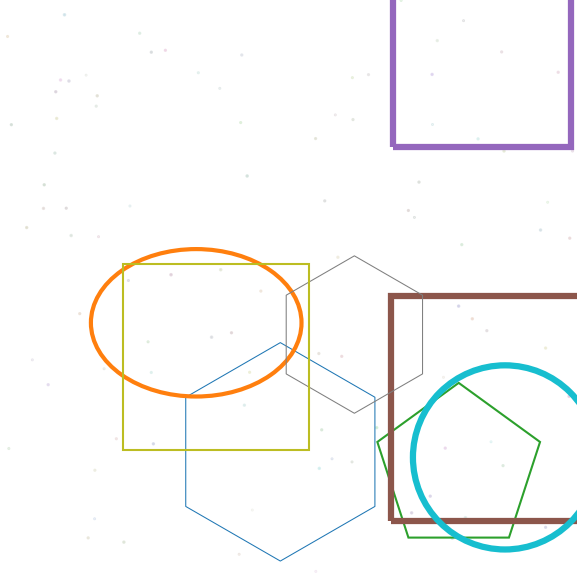[{"shape": "hexagon", "thickness": 0.5, "radius": 0.95, "center": [0.485, 0.217]}, {"shape": "oval", "thickness": 2, "radius": 0.91, "center": [0.34, 0.44]}, {"shape": "pentagon", "thickness": 1, "radius": 0.74, "center": [0.794, 0.188]}, {"shape": "square", "thickness": 3, "radius": 0.77, "center": [0.835, 0.899]}, {"shape": "square", "thickness": 3, "radius": 0.97, "center": [0.872, 0.292]}, {"shape": "hexagon", "thickness": 0.5, "radius": 0.68, "center": [0.614, 0.42]}, {"shape": "square", "thickness": 1, "radius": 0.81, "center": [0.374, 0.381]}, {"shape": "circle", "thickness": 3, "radius": 0.8, "center": [0.874, 0.207]}]